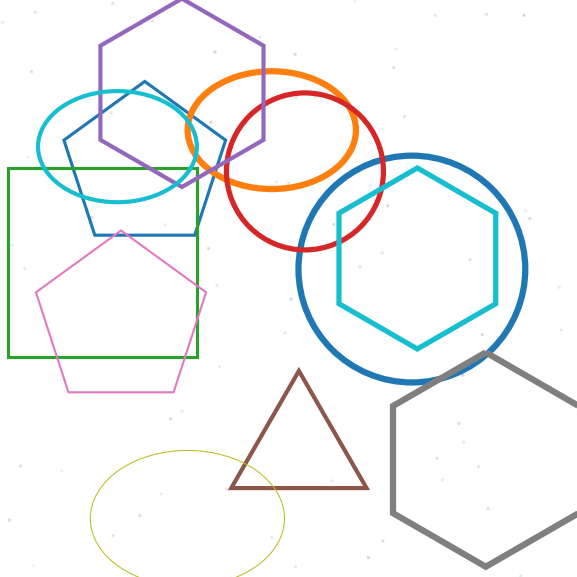[{"shape": "circle", "thickness": 3, "radius": 0.98, "center": [0.713, 0.533]}, {"shape": "pentagon", "thickness": 1.5, "radius": 0.74, "center": [0.251, 0.711]}, {"shape": "oval", "thickness": 3, "radius": 0.73, "center": [0.471, 0.774]}, {"shape": "square", "thickness": 1.5, "radius": 0.82, "center": [0.178, 0.545]}, {"shape": "circle", "thickness": 2.5, "radius": 0.68, "center": [0.528, 0.702]}, {"shape": "hexagon", "thickness": 2, "radius": 0.82, "center": [0.315, 0.838]}, {"shape": "triangle", "thickness": 2, "radius": 0.68, "center": [0.518, 0.222]}, {"shape": "pentagon", "thickness": 1, "radius": 0.77, "center": [0.21, 0.445]}, {"shape": "hexagon", "thickness": 3, "radius": 0.93, "center": [0.841, 0.203]}, {"shape": "oval", "thickness": 0.5, "radius": 0.84, "center": [0.325, 0.101]}, {"shape": "oval", "thickness": 2, "radius": 0.69, "center": [0.203, 0.745]}, {"shape": "hexagon", "thickness": 2.5, "radius": 0.78, "center": [0.723, 0.552]}]